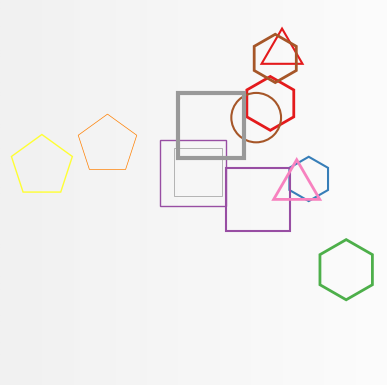[{"shape": "hexagon", "thickness": 2, "radius": 0.35, "center": [0.698, 0.731]}, {"shape": "triangle", "thickness": 1.5, "radius": 0.3, "center": [0.728, 0.865]}, {"shape": "hexagon", "thickness": 1.5, "radius": 0.29, "center": [0.797, 0.535]}, {"shape": "hexagon", "thickness": 2, "radius": 0.39, "center": [0.893, 0.299]}, {"shape": "square", "thickness": 1.5, "radius": 0.41, "center": [0.666, 0.482]}, {"shape": "square", "thickness": 1, "radius": 0.43, "center": [0.498, 0.551]}, {"shape": "pentagon", "thickness": 0.5, "radius": 0.4, "center": [0.277, 0.624]}, {"shape": "pentagon", "thickness": 1, "radius": 0.41, "center": [0.108, 0.568]}, {"shape": "hexagon", "thickness": 2, "radius": 0.31, "center": [0.71, 0.848]}, {"shape": "circle", "thickness": 1.5, "radius": 0.32, "center": [0.661, 0.694]}, {"shape": "triangle", "thickness": 2, "radius": 0.34, "center": [0.766, 0.516]}, {"shape": "square", "thickness": 3, "radius": 0.42, "center": [0.544, 0.675]}, {"shape": "square", "thickness": 0.5, "radius": 0.31, "center": [0.511, 0.553]}]